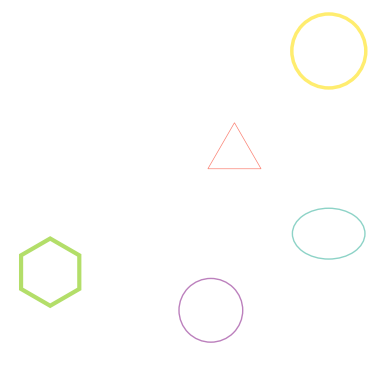[{"shape": "oval", "thickness": 1, "radius": 0.47, "center": [0.854, 0.393]}, {"shape": "triangle", "thickness": 0.5, "radius": 0.4, "center": [0.609, 0.602]}, {"shape": "hexagon", "thickness": 3, "radius": 0.44, "center": [0.13, 0.293]}, {"shape": "circle", "thickness": 1, "radius": 0.41, "center": [0.548, 0.194]}, {"shape": "circle", "thickness": 2.5, "radius": 0.48, "center": [0.854, 0.868]}]